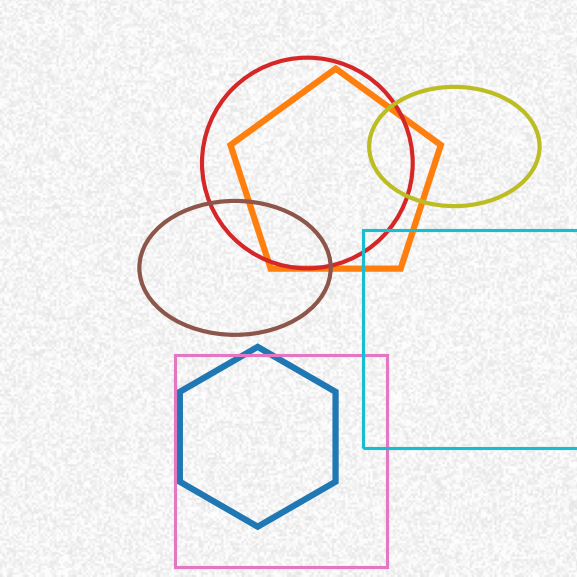[{"shape": "hexagon", "thickness": 3, "radius": 0.78, "center": [0.446, 0.243]}, {"shape": "pentagon", "thickness": 3, "radius": 0.96, "center": [0.581, 0.689]}, {"shape": "circle", "thickness": 2, "radius": 0.91, "center": [0.532, 0.717]}, {"shape": "oval", "thickness": 2, "radius": 0.83, "center": [0.407, 0.535]}, {"shape": "square", "thickness": 1.5, "radius": 0.92, "center": [0.487, 0.2]}, {"shape": "oval", "thickness": 2, "radius": 0.74, "center": [0.787, 0.745]}, {"shape": "square", "thickness": 1.5, "radius": 0.94, "center": [0.817, 0.412]}]